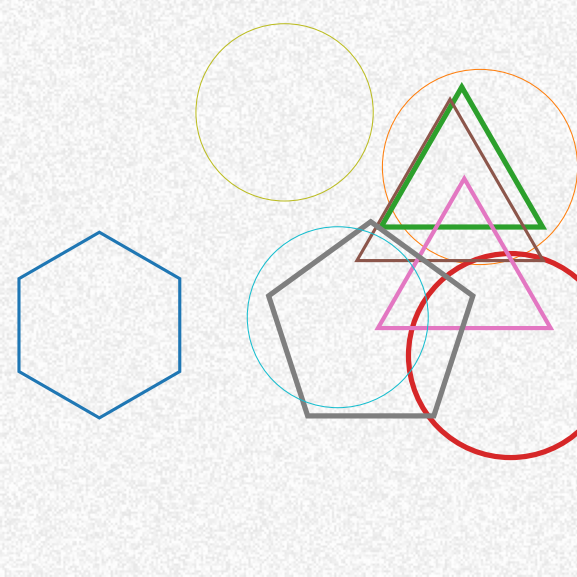[{"shape": "hexagon", "thickness": 1.5, "radius": 0.8, "center": [0.172, 0.436]}, {"shape": "circle", "thickness": 0.5, "radius": 0.84, "center": [0.831, 0.71]}, {"shape": "triangle", "thickness": 2.5, "radius": 0.81, "center": [0.8, 0.687]}, {"shape": "circle", "thickness": 2.5, "radius": 0.88, "center": [0.884, 0.383]}, {"shape": "triangle", "thickness": 1.5, "radius": 0.93, "center": [0.779, 0.641]}, {"shape": "triangle", "thickness": 2, "radius": 0.86, "center": [0.804, 0.517]}, {"shape": "pentagon", "thickness": 2.5, "radius": 0.93, "center": [0.642, 0.429]}, {"shape": "circle", "thickness": 0.5, "radius": 0.77, "center": [0.493, 0.805]}, {"shape": "circle", "thickness": 0.5, "radius": 0.78, "center": [0.585, 0.45]}]